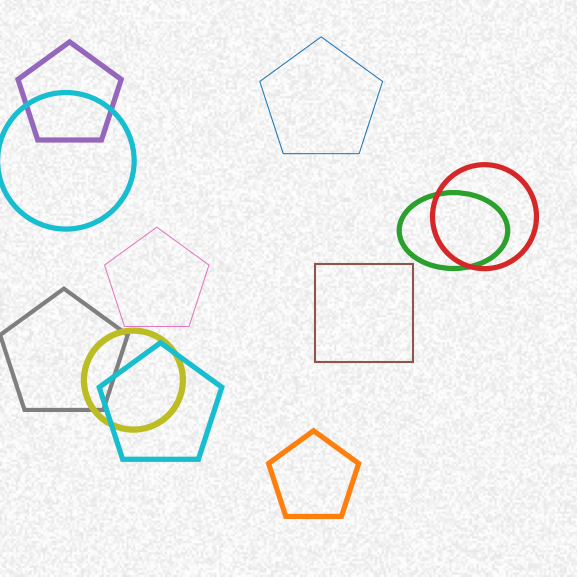[{"shape": "pentagon", "thickness": 0.5, "radius": 0.56, "center": [0.556, 0.824]}, {"shape": "pentagon", "thickness": 2.5, "radius": 0.41, "center": [0.543, 0.171]}, {"shape": "oval", "thickness": 2.5, "radius": 0.47, "center": [0.785, 0.6]}, {"shape": "circle", "thickness": 2.5, "radius": 0.45, "center": [0.839, 0.624]}, {"shape": "pentagon", "thickness": 2.5, "radius": 0.47, "center": [0.121, 0.833]}, {"shape": "square", "thickness": 1, "radius": 0.42, "center": [0.63, 0.457]}, {"shape": "pentagon", "thickness": 0.5, "radius": 0.48, "center": [0.271, 0.511]}, {"shape": "pentagon", "thickness": 2, "radius": 0.58, "center": [0.111, 0.383]}, {"shape": "circle", "thickness": 3, "radius": 0.43, "center": [0.231, 0.341]}, {"shape": "pentagon", "thickness": 2.5, "radius": 0.56, "center": [0.278, 0.294]}, {"shape": "circle", "thickness": 2.5, "radius": 0.59, "center": [0.114, 0.721]}]